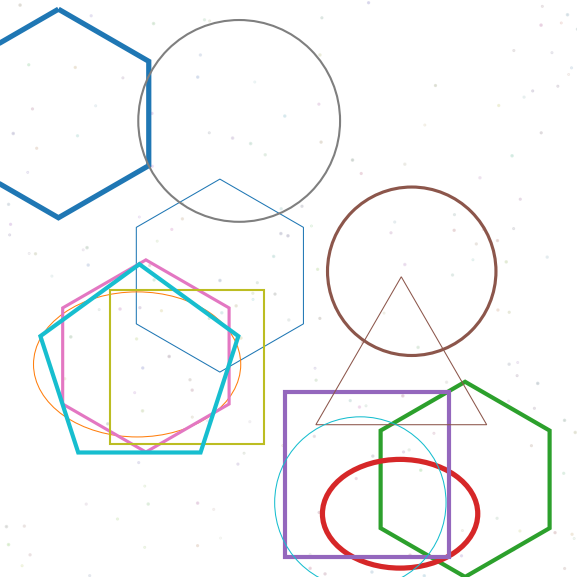[{"shape": "hexagon", "thickness": 0.5, "radius": 0.84, "center": [0.381, 0.522]}, {"shape": "hexagon", "thickness": 2.5, "radius": 0.9, "center": [0.101, 0.803]}, {"shape": "oval", "thickness": 0.5, "radius": 0.9, "center": [0.237, 0.368]}, {"shape": "hexagon", "thickness": 2, "radius": 0.84, "center": [0.805, 0.169]}, {"shape": "oval", "thickness": 2.5, "radius": 0.67, "center": [0.693, 0.11]}, {"shape": "square", "thickness": 2, "radius": 0.71, "center": [0.635, 0.177]}, {"shape": "triangle", "thickness": 0.5, "radius": 0.85, "center": [0.695, 0.349]}, {"shape": "circle", "thickness": 1.5, "radius": 0.73, "center": [0.713, 0.529]}, {"shape": "hexagon", "thickness": 1.5, "radius": 0.83, "center": [0.253, 0.383]}, {"shape": "circle", "thickness": 1, "radius": 0.87, "center": [0.414, 0.79]}, {"shape": "square", "thickness": 1, "radius": 0.67, "center": [0.324, 0.364]}, {"shape": "pentagon", "thickness": 2, "radius": 0.9, "center": [0.241, 0.361]}, {"shape": "circle", "thickness": 0.5, "radius": 0.74, "center": [0.624, 0.129]}]